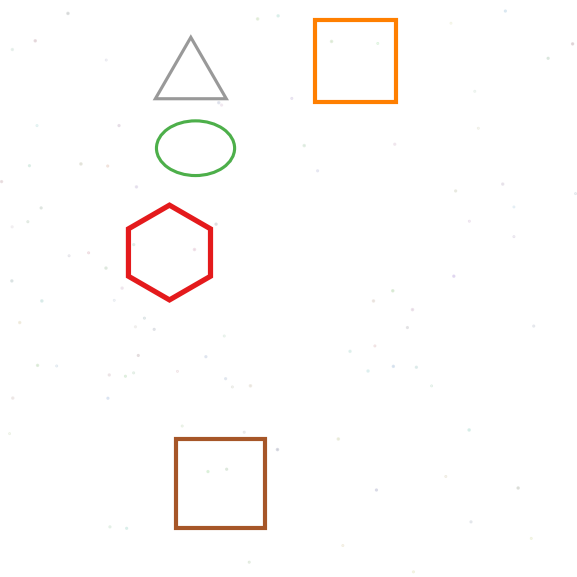[{"shape": "hexagon", "thickness": 2.5, "radius": 0.41, "center": [0.293, 0.562]}, {"shape": "oval", "thickness": 1.5, "radius": 0.34, "center": [0.339, 0.742]}, {"shape": "square", "thickness": 2, "radius": 0.35, "center": [0.616, 0.894]}, {"shape": "square", "thickness": 2, "radius": 0.38, "center": [0.382, 0.162]}, {"shape": "triangle", "thickness": 1.5, "radius": 0.35, "center": [0.33, 0.864]}]